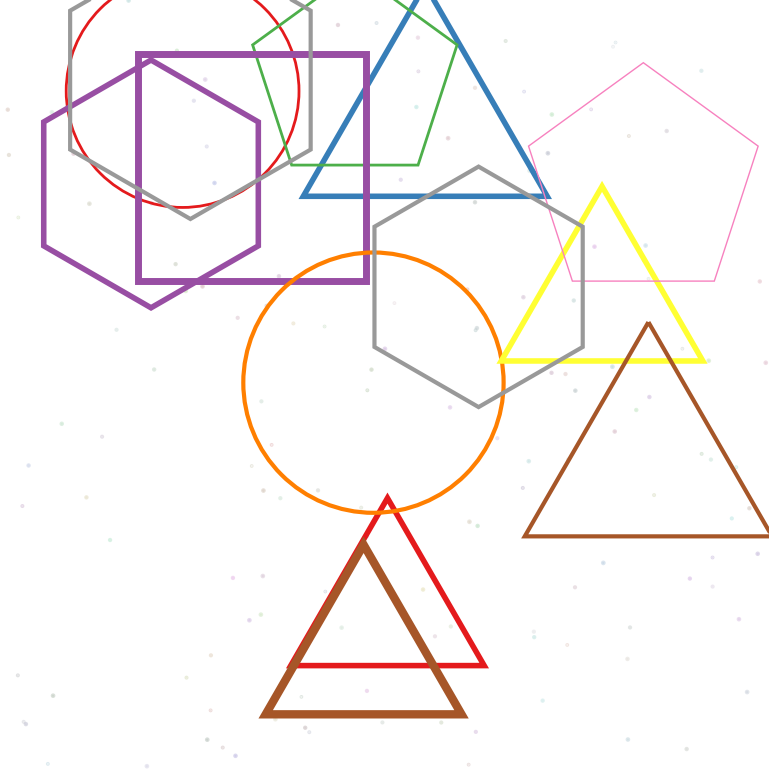[{"shape": "triangle", "thickness": 2, "radius": 0.73, "center": [0.503, 0.208]}, {"shape": "circle", "thickness": 1, "radius": 0.76, "center": [0.237, 0.882]}, {"shape": "triangle", "thickness": 2, "radius": 0.91, "center": [0.552, 0.837]}, {"shape": "pentagon", "thickness": 1, "radius": 0.7, "center": [0.461, 0.899]}, {"shape": "hexagon", "thickness": 2, "radius": 0.8, "center": [0.196, 0.761]}, {"shape": "square", "thickness": 2.5, "radius": 0.74, "center": [0.327, 0.782]}, {"shape": "circle", "thickness": 1.5, "radius": 0.85, "center": [0.485, 0.503]}, {"shape": "triangle", "thickness": 2, "radius": 0.76, "center": [0.782, 0.607]}, {"shape": "triangle", "thickness": 3, "radius": 0.73, "center": [0.472, 0.146]}, {"shape": "triangle", "thickness": 1.5, "radius": 0.93, "center": [0.842, 0.396]}, {"shape": "pentagon", "thickness": 0.5, "radius": 0.78, "center": [0.836, 0.762]}, {"shape": "hexagon", "thickness": 1.5, "radius": 0.78, "center": [0.622, 0.627]}, {"shape": "hexagon", "thickness": 1.5, "radius": 0.9, "center": [0.247, 0.896]}]